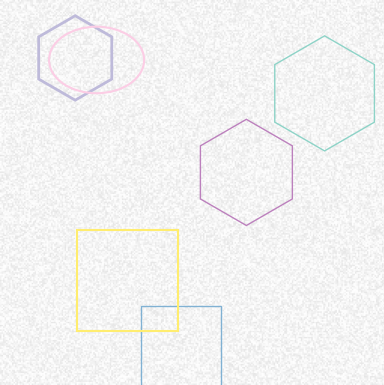[{"shape": "hexagon", "thickness": 1, "radius": 0.75, "center": [0.843, 0.757]}, {"shape": "hexagon", "thickness": 2, "radius": 0.55, "center": [0.195, 0.849]}, {"shape": "square", "thickness": 1, "radius": 0.52, "center": [0.471, 0.101]}, {"shape": "oval", "thickness": 1.5, "radius": 0.62, "center": [0.251, 0.844]}, {"shape": "hexagon", "thickness": 1, "radius": 0.69, "center": [0.64, 0.552]}, {"shape": "square", "thickness": 1.5, "radius": 0.66, "center": [0.331, 0.272]}]